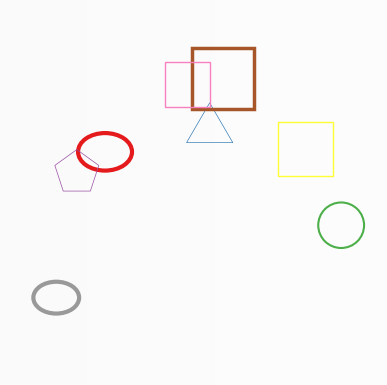[{"shape": "oval", "thickness": 3, "radius": 0.35, "center": [0.271, 0.606]}, {"shape": "triangle", "thickness": 0.5, "radius": 0.34, "center": [0.541, 0.664]}, {"shape": "circle", "thickness": 1.5, "radius": 0.3, "center": [0.88, 0.415]}, {"shape": "pentagon", "thickness": 0.5, "radius": 0.3, "center": [0.198, 0.552]}, {"shape": "square", "thickness": 1, "radius": 0.35, "center": [0.788, 0.614]}, {"shape": "square", "thickness": 2.5, "radius": 0.4, "center": [0.575, 0.797]}, {"shape": "square", "thickness": 1, "radius": 0.29, "center": [0.485, 0.78]}, {"shape": "oval", "thickness": 3, "radius": 0.3, "center": [0.145, 0.227]}]